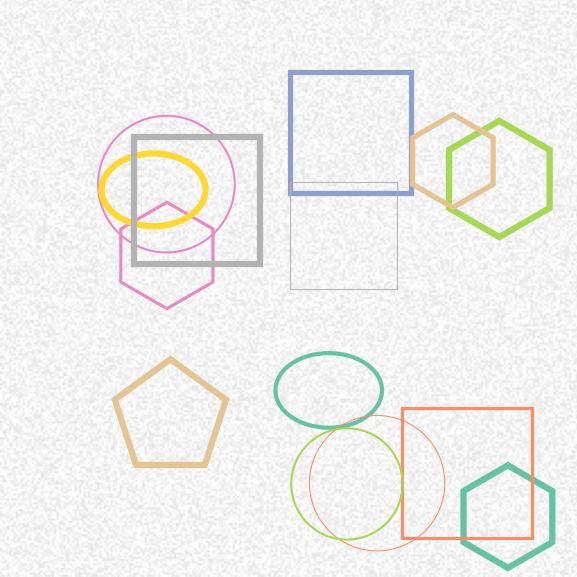[{"shape": "oval", "thickness": 2, "radius": 0.46, "center": [0.569, 0.323]}, {"shape": "hexagon", "thickness": 3, "radius": 0.44, "center": [0.88, 0.105]}, {"shape": "square", "thickness": 1.5, "radius": 0.56, "center": [0.808, 0.18]}, {"shape": "circle", "thickness": 0.5, "radius": 0.59, "center": [0.653, 0.162]}, {"shape": "square", "thickness": 2.5, "radius": 0.52, "center": [0.607, 0.769]}, {"shape": "hexagon", "thickness": 1.5, "radius": 0.46, "center": [0.289, 0.557]}, {"shape": "circle", "thickness": 1, "radius": 0.59, "center": [0.288, 0.68]}, {"shape": "hexagon", "thickness": 3, "radius": 0.5, "center": [0.865, 0.689]}, {"shape": "circle", "thickness": 1, "radius": 0.48, "center": [0.601, 0.161]}, {"shape": "oval", "thickness": 3, "radius": 0.45, "center": [0.266, 0.67]}, {"shape": "hexagon", "thickness": 2.5, "radius": 0.4, "center": [0.784, 0.72]}, {"shape": "pentagon", "thickness": 3, "radius": 0.51, "center": [0.295, 0.276]}, {"shape": "square", "thickness": 3, "radius": 0.55, "center": [0.341, 0.652]}, {"shape": "square", "thickness": 0.5, "radius": 0.46, "center": [0.595, 0.592]}]